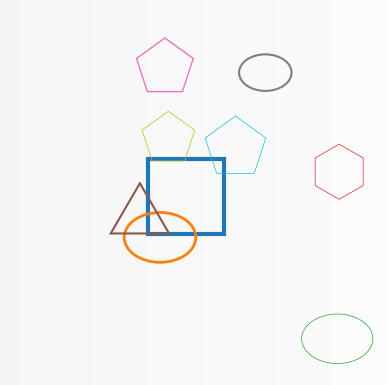[{"shape": "square", "thickness": 3, "radius": 0.49, "center": [0.481, 0.489]}, {"shape": "oval", "thickness": 2, "radius": 0.46, "center": [0.413, 0.383]}, {"shape": "oval", "thickness": 0.5, "radius": 0.46, "center": [0.87, 0.12]}, {"shape": "hexagon", "thickness": 0.5, "radius": 0.36, "center": [0.875, 0.554]}, {"shape": "triangle", "thickness": 1.5, "radius": 0.43, "center": [0.361, 0.437]}, {"shape": "pentagon", "thickness": 1, "radius": 0.38, "center": [0.425, 0.824]}, {"shape": "oval", "thickness": 1.5, "radius": 0.34, "center": [0.685, 0.811]}, {"shape": "pentagon", "thickness": 0.5, "radius": 0.36, "center": [0.434, 0.64]}, {"shape": "pentagon", "thickness": 0.5, "radius": 0.41, "center": [0.608, 0.616]}]